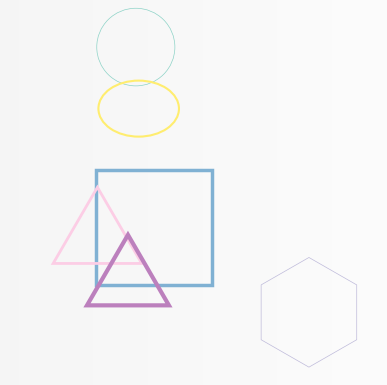[{"shape": "circle", "thickness": 0.5, "radius": 0.5, "center": [0.35, 0.878]}, {"shape": "hexagon", "thickness": 0.5, "radius": 0.71, "center": [0.797, 0.189]}, {"shape": "square", "thickness": 2.5, "radius": 0.75, "center": [0.398, 0.409]}, {"shape": "triangle", "thickness": 2, "radius": 0.66, "center": [0.251, 0.382]}, {"shape": "triangle", "thickness": 3, "radius": 0.61, "center": [0.33, 0.268]}, {"shape": "oval", "thickness": 1.5, "radius": 0.52, "center": [0.358, 0.718]}]